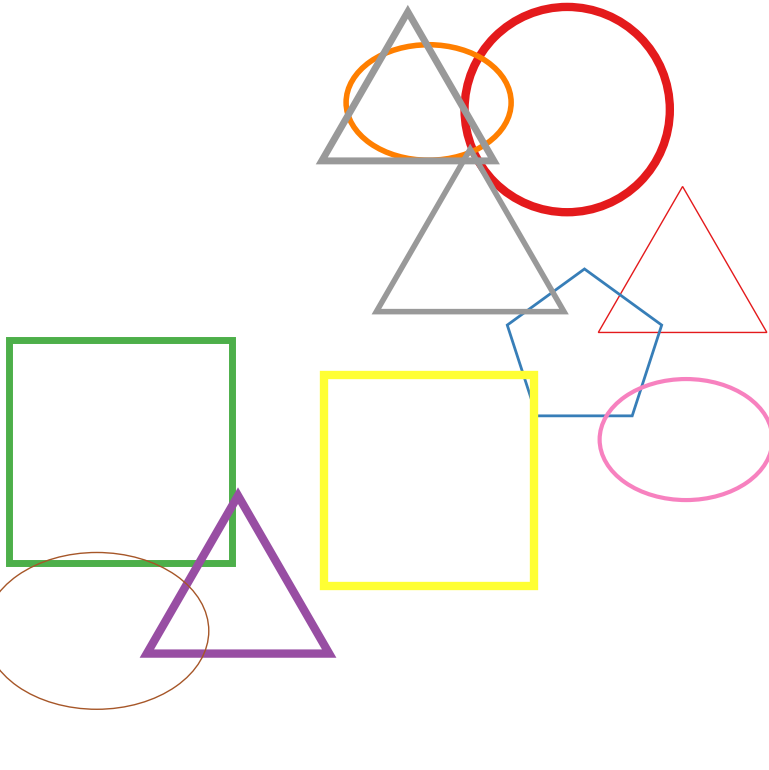[{"shape": "circle", "thickness": 3, "radius": 0.67, "center": [0.737, 0.858]}, {"shape": "triangle", "thickness": 0.5, "radius": 0.63, "center": [0.886, 0.631]}, {"shape": "pentagon", "thickness": 1, "radius": 0.53, "center": [0.759, 0.545]}, {"shape": "square", "thickness": 2.5, "radius": 0.72, "center": [0.156, 0.413]}, {"shape": "triangle", "thickness": 3, "radius": 0.68, "center": [0.309, 0.22]}, {"shape": "oval", "thickness": 2, "radius": 0.54, "center": [0.557, 0.867]}, {"shape": "square", "thickness": 3, "radius": 0.68, "center": [0.557, 0.376]}, {"shape": "oval", "thickness": 0.5, "radius": 0.73, "center": [0.126, 0.181]}, {"shape": "oval", "thickness": 1.5, "radius": 0.56, "center": [0.891, 0.429]}, {"shape": "triangle", "thickness": 2, "radius": 0.7, "center": [0.611, 0.666]}, {"shape": "triangle", "thickness": 2.5, "radius": 0.65, "center": [0.53, 0.856]}]